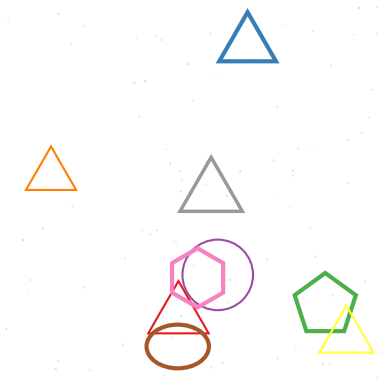[{"shape": "triangle", "thickness": 1.5, "radius": 0.45, "center": [0.464, 0.179]}, {"shape": "triangle", "thickness": 3, "radius": 0.43, "center": [0.643, 0.883]}, {"shape": "pentagon", "thickness": 3, "radius": 0.42, "center": [0.845, 0.207]}, {"shape": "circle", "thickness": 1.5, "radius": 0.46, "center": [0.566, 0.286]}, {"shape": "triangle", "thickness": 1.5, "radius": 0.38, "center": [0.133, 0.544]}, {"shape": "triangle", "thickness": 1.5, "radius": 0.41, "center": [0.9, 0.125]}, {"shape": "oval", "thickness": 3, "radius": 0.41, "center": [0.462, 0.1]}, {"shape": "hexagon", "thickness": 3, "radius": 0.38, "center": [0.513, 0.278]}, {"shape": "triangle", "thickness": 2.5, "radius": 0.47, "center": [0.548, 0.498]}]